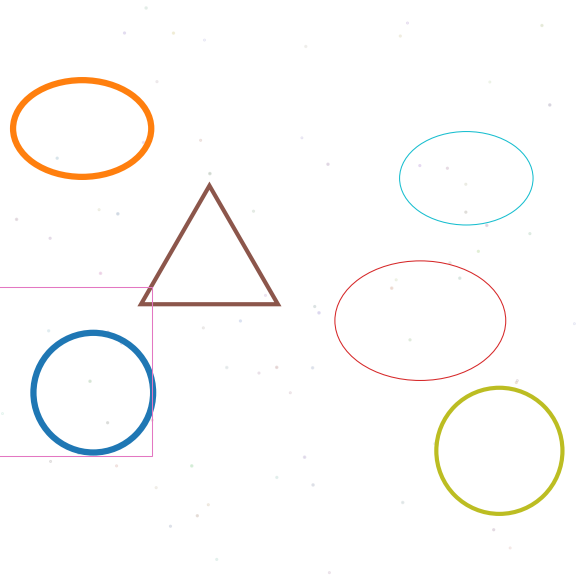[{"shape": "circle", "thickness": 3, "radius": 0.52, "center": [0.162, 0.319]}, {"shape": "oval", "thickness": 3, "radius": 0.6, "center": [0.142, 0.777]}, {"shape": "oval", "thickness": 0.5, "radius": 0.74, "center": [0.728, 0.444]}, {"shape": "triangle", "thickness": 2, "radius": 0.68, "center": [0.363, 0.541]}, {"shape": "square", "thickness": 0.5, "radius": 0.73, "center": [0.117, 0.356]}, {"shape": "circle", "thickness": 2, "radius": 0.55, "center": [0.865, 0.218]}, {"shape": "oval", "thickness": 0.5, "radius": 0.58, "center": [0.807, 0.69]}]